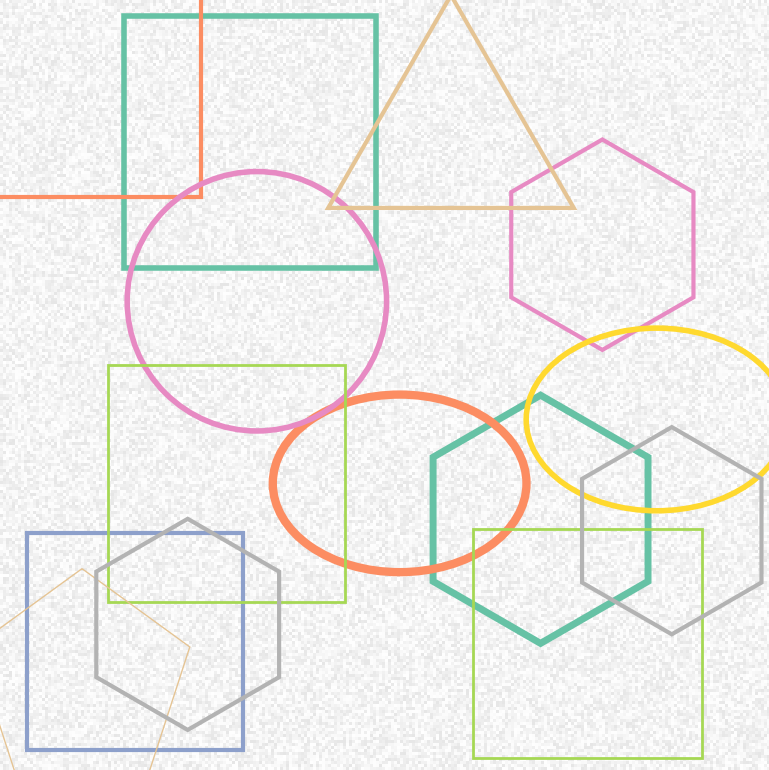[{"shape": "hexagon", "thickness": 2.5, "radius": 0.81, "center": [0.702, 0.326]}, {"shape": "square", "thickness": 2, "radius": 0.82, "center": [0.325, 0.816]}, {"shape": "square", "thickness": 1.5, "radius": 0.68, "center": [0.124, 0.882]}, {"shape": "oval", "thickness": 3, "radius": 0.82, "center": [0.519, 0.372]}, {"shape": "square", "thickness": 1.5, "radius": 0.7, "center": [0.176, 0.167]}, {"shape": "hexagon", "thickness": 1.5, "radius": 0.68, "center": [0.782, 0.682]}, {"shape": "circle", "thickness": 2, "radius": 0.84, "center": [0.334, 0.609]}, {"shape": "square", "thickness": 1, "radius": 0.74, "center": [0.763, 0.164]}, {"shape": "square", "thickness": 1, "radius": 0.77, "center": [0.295, 0.372]}, {"shape": "oval", "thickness": 2, "radius": 0.85, "center": [0.853, 0.455]}, {"shape": "triangle", "thickness": 1.5, "radius": 0.92, "center": [0.586, 0.822]}, {"shape": "pentagon", "thickness": 0.5, "radius": 0.74, "center": [0.107, 0.114]}, {"shape": "hexagon", "thickness": 1.5, "radius": 0.69, "center": [0.244, 0.189]}, {"shape": "hexagon", "thickness": 1.5, "radius": 0.67, "center": [0.872, 0.311]}]